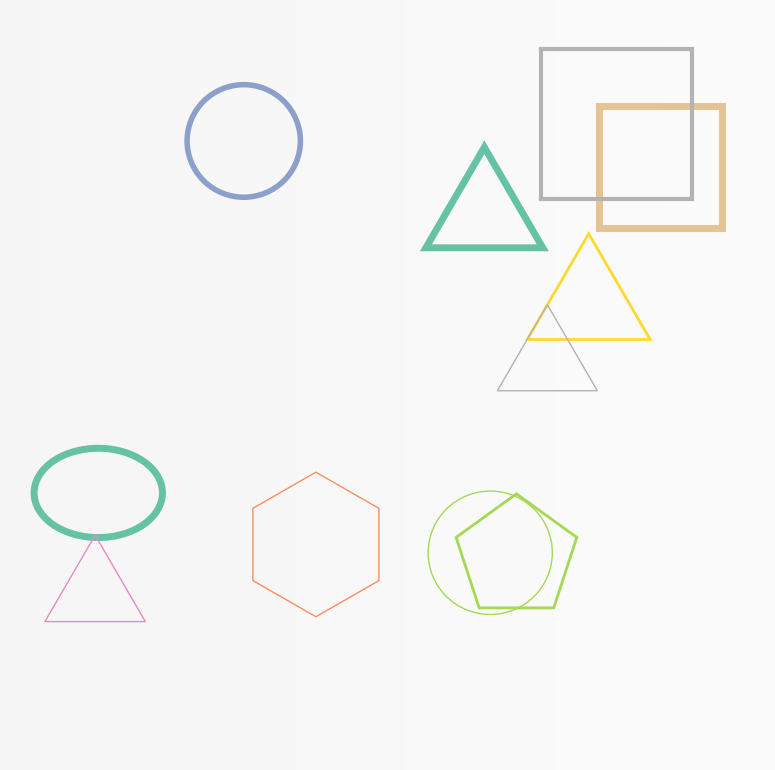[{"shape": "oval", "thickness": 2.5, "radius": 0.41, "center": [0.127, 0.36]}, {"shape": "triangle", "thickness": 2.5, "radius": 0.44, "center": [0.625, 0.722]}, {"shape": "hexagon", "thickness": 0.5, "radius": 0.47, "center": [0.408, 0.293]}, {"shape": "circle", "thickness": 2, "radius": 0.37, "center": [0.315, 0.817]}, {"shape": "triangle", "thickness": 0.5, "radius": 0.37, "center": [0.123, 0.23]}, {"shape": "circle", "thickness": 0.5, "radius": 0.4, "center": [0.633, 0.282]}, {"shape": "pentagon", "thickness": 1, "radius": 0.41, "center": [0.666, 0.277]}, {"shape": "triangle", "thickness": 1, "radius": 0.46, "center": [0.76, 0.605]}, {"shape": "square", "thickness": 2.5, "radius": 0.4, "center": [0.852, 0.783]}, {"shape": "square", "thickness": 1.5, "radius": 0.49, "center": [0.796, 0.839]}, {"shape": "triangle", "thickness": 0.5, "radius": 0.37, "center": [0.706, 0.53]}]